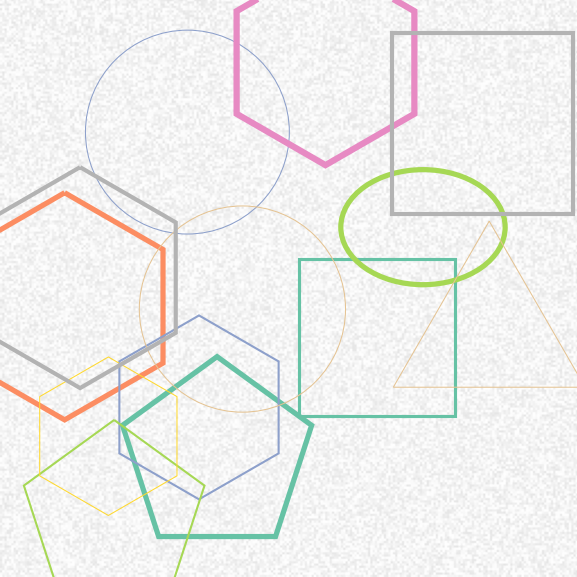[{"shape": "pentagon", "thickness": 2.5, "radius": 0.86, "center": [0.376, 0.209]}, {"shape": "square", "thickness": 1.5, "radius": 0.68, "center": [0.653, 0.414]}, {"shape": "hexagon", "thickness": 2.5, "radius": 0.98, "center": [0.112, 0.469]}, {"shape": "hexagon", "thickness": 1, "radius": 0.8, "center": [0.345, 0.294]}, {"shape": "circle", "thickness": 0.5, "radius": 0.88, "center": [0.325, 0.77]}, {"shape": "hexagon", "thickness": 3, "radius": 0.89, "center": [0.564, 0.891]}, {"shape": "oval", "thickness": 2.5, "radius": 0.71, "center": [0.732, 0.606]}, {"shape": "pentagon", "thickness": 1, "radius": 0.82, "center": [0.198, 0.107]}, {"shape": "hexagon", "thickness": 0.5, "radius": 0.69, "center": [0.188, 0.244]}, {"shape": "triangle", "thickness": 0.5, "radius": 0.96, "center": [0.847, 0.424]}, {"shape": "circle", "thickness": 0.5, "radius": 0.89, "center": [0.42, 0.464]}, {"shape": "hexagon", "thickness": 2, "radius": 0.96, "center": [0.139, 0.518]}, {"shape": "square", "thickness": 2, "radius": 0.78, "center": [0.836, 0.786]}]